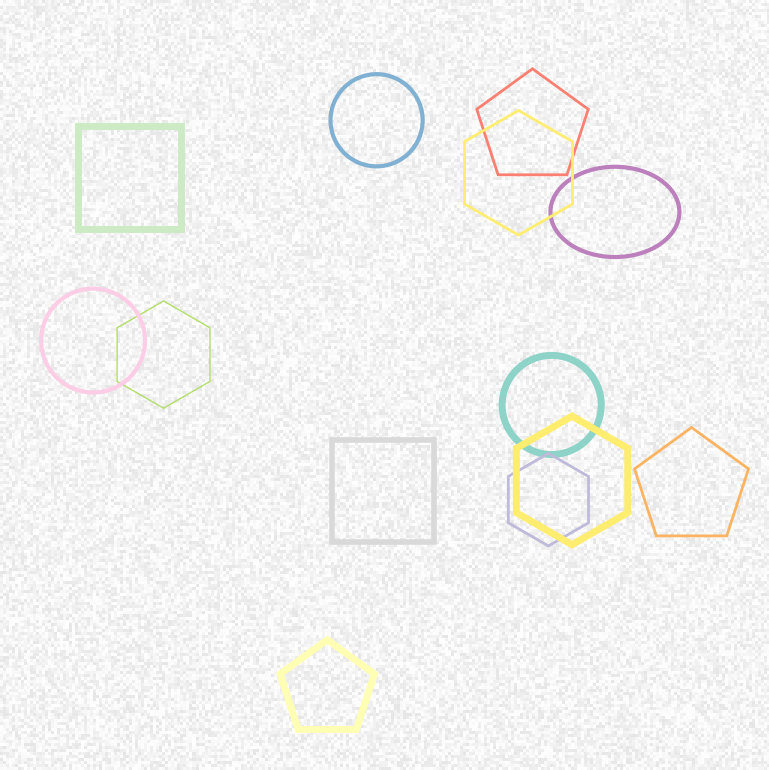[{"shape": "circle", "thickness": 2.5, "radius": 0.32, "center": [0.716, 0.474]}, {"shape": "pentagon", "thickness": 2.5, "radius": 0.32, "center": [0.425, 0.105]}, {"shape": "hexagon", "thickness": 1, "radius": 0.3, "center": [0.712, 0.351]}, {"shape": "pentagon", "thickness": 1, "radius": 0.38, "center": [0.692, 0.835]}, {"shape": "circle", "thickness": 1.5, "radius": 0.3, "center": [0.489, 0.844]}, {"shape": "pentagon", "thickness": 1, "radius": 0.39, "center": [0.898, 0.367]}, {"shape": "hexagon", "thickness": 0.5, "radius": 0.35, "center": [0.212, 0.539]}, {"shape": "circle", "thickness": 1.5, "radius": 0.34, "center": [0.121, 0.558]}, {"shape": "square", "thickness": 2, "radius": 0.33, "center": [0.497, 0.362]}, {"shape": "oval", "thickness": 1.5, "radius": 0.42, "center": [0.799, 0.725]}, {"shape": "square", "thickness": 2.5, "radius": 0.33, "center": [0.169, 0.77]}, {"shape": "hexagon", "thickness": 1, "radius": 0.4, "center": [0.673, 0.776]}, {"shape": "hexagon", "thickness": 2.5, "radius": 0.42, "center": [0.743, 0.376]}]